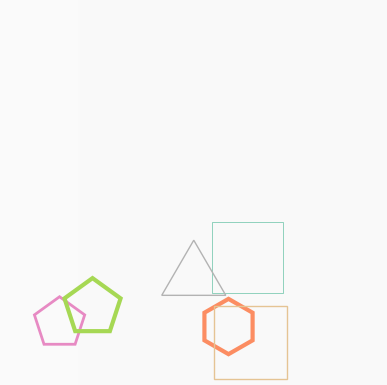[{"shape": "square", "thickness": 0.5, "radius": 0.46, "center": [0.639, 0.332]}, {"shape": "hexagon", "thickness": 3, "radius": 0.36, "center": [0.59, 0.152]}, {"shape": "pentagon", "thickness": 2, "radius": 0.34, "center": [0.154, 0.161]}, {"shape": "pentagon", "thickness": 3, "radius": 0.38, "center": [0.239, 0.201]}, {"shape": "square", "thickness": 1, "radius": 0.47, "center": [0.645, 0.111]}, {"shape": "triangle", "thickness": 1, "radius": 0.48, "center": [0.5, 0.281]}]